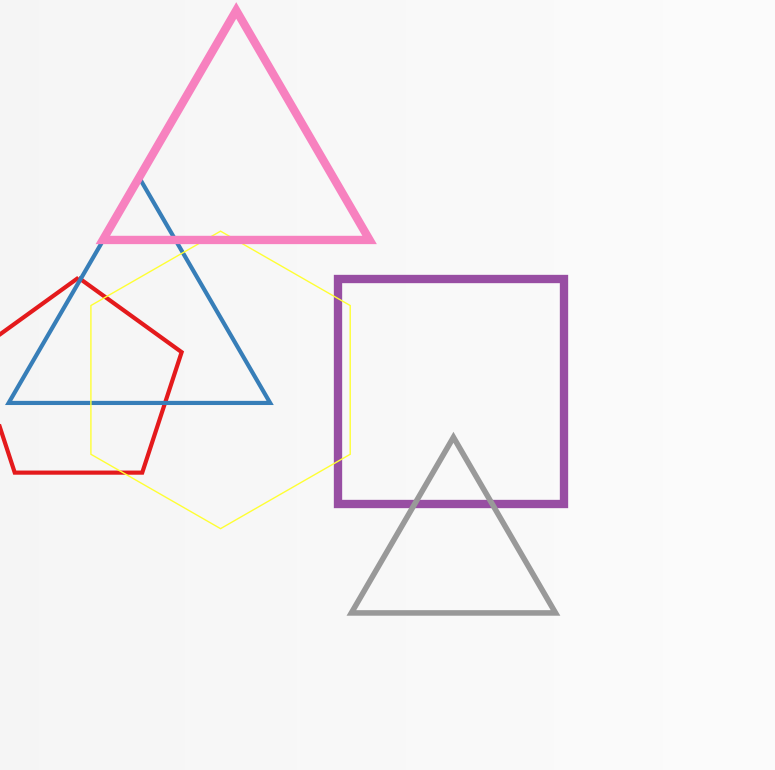[{"shape": "pentagon", "thickness": 1.5, "radius": 0.7, "center": [0.101, 0.499]}, {"shape": "triangle", "thickness": 1.5, "radius": 0.97, "center": [0.18, 0.574]}, {"shape": "square", "thickness": 3, "radius": 0.73, "center": [0.582, 0.491]}, {"shape": "hexagon", "thickness": 0.5, "radius": 0.97, "center": [0.285, 0.507]}, {"shape": "triangle", "thickness": 3, "radius": 0.99, "center": [0.305, 0.788]}, {"shape": "triangle", "thickness": 2, "radius": 0.76, "center": [0.585, 0.28]}]